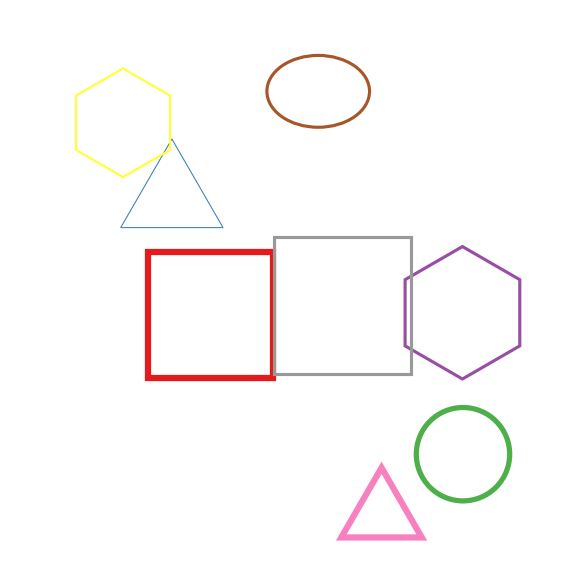[{"shape": "square", "thickness": 3, "radius": 0.54, "center": [0.364, 0.454]}, {"shape": "triangle", "thickness": 0.5, "radius": 0.51, "center": [0.298, 0.656]}, {"shape": "circle", "thickness": 2.5, "radius": 0.4, "center": [0.802, 0.213]}, {"shape": "hexagon", "thickness": 1.5, "radius": 0.57, "center": [0.801, 0.458]}, {"shape": "hexagon", "thickness": 1, "radius": 0.47, "center": [0.213, 0.787]}, {"shape": "oval", "thickness": 1.5, "radius": 0.44, "center": [0.551, 0.841]}, {"shape": "triangle", "thickness": 3, "radius": 0.4, "center": [0.661, 0.109]}, {"shape": "square", "thickness": 1.5, "radius": 0.59, "center": [0.593, 0.47]}]